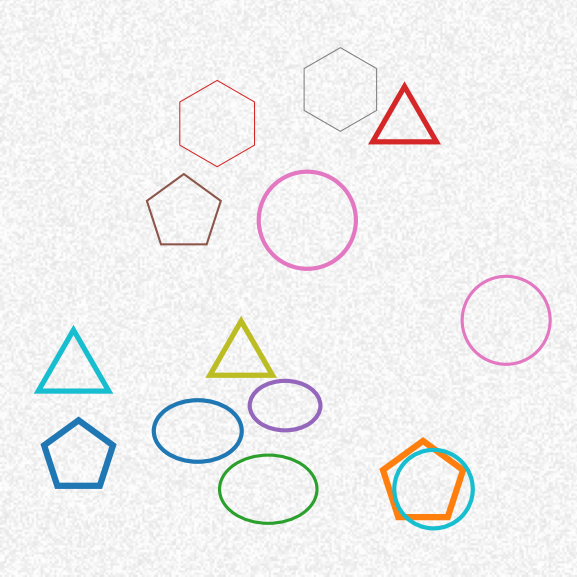[{"shape": "oval", "thickness": 2, "radius": 0.38, "center": [0.342, 0.253]}, {"shape": "pentagon", "thickness": 3, "radius": 0.31, "center": [0.136, 0.209]}, {"shape": "pentagon", "thickness": 3, "radius": 0.36, "center": [0.732, 0.163]}, {"shape": "oval", "thickness": 1.5, "radius": 0.42, "center": [0.465, 0.152]}, {"shape": "hexagon", "thickness": 0.5, "radius": 0.37, "center": [0.376, 0.785]}, {"shape": "triangle", "thickness": 2.5, "radius": 0.32, "center": [0.701, 0.785]}, {"shape": "oval", "thickness": 2, "radius": 0.31, "center": [0.494, 0.297]}, {"shape": "pentagon", "thickness": 1, "radius": 0.34, "center": [0.318, 0.63]}, {"shape": "circle", "thickness": 1.5, "radius": 0.38, "center": [0.876, 0.444]}, {"shape": "circle", "thickness": 2, "radius": 0.42, "center": [0.532, 0.618]}, {"shape": "hexagon", "thickness": 0.5, "radius": 0.36, "center": [0.589, 0.844]}, {"shape": "triangle", "thickness": 2.5, "radius": 0.31, "center": [0.418, 0.381]}, {"shape": "triangle", "thickness": 2.5, "radius": 0.35, "center": [0.127, 0.357]}, {"shape": "circle", "thickness": 2, "radius": 0.34, "center": [0.751, 0.152]}]